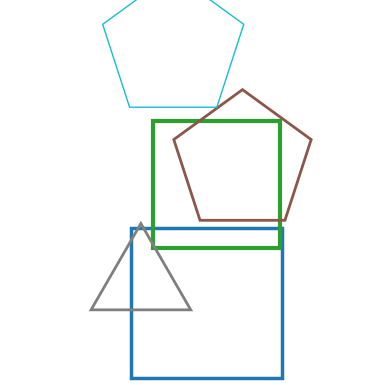[{"shape": "square", "thickness": 2.5, "radius": 0.98, "center": [0.536, 0.212]}, {"shape": "square", "thickness": 3, "radius": 0.82, "center": [0.562, 0.521]}, {"shape": "pentagon", "thickness": 2, "radius": 0.94, "center": [0.63, 0.58]}, {"shape": "triangle", "thickness": 2, "radius": 0.75, "center": [0.366, 0.27]}, {"shape": "pentagon", "thickness": 1, "radius": 0.96, "center": [0.45, 0.877]}]